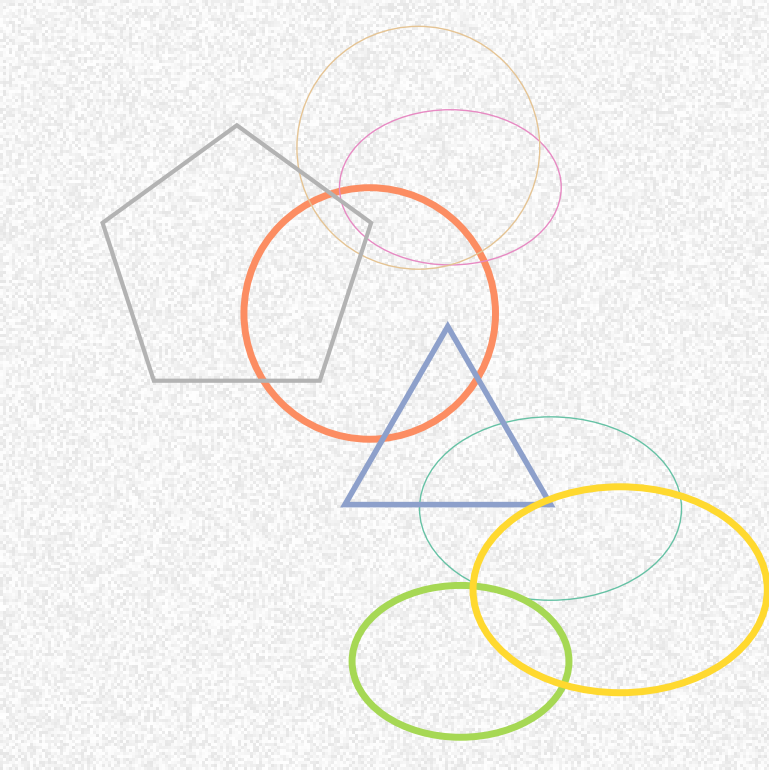[{"shape": "oval", "thickness": 0.5, "radius": 0.85, "center": [0.715, 0.34]}, {"shape": "circle", "thickness": 2.5, "radius": 0.82, "center": [0.48, 0.593]}, {"shape": "triangle", "thickness": 2, "radius": 0.77, "center": [0.582, 0.422]}, {"shape": "oval", "thickness": 0.5, "radius": 0.72, "center": [0.585, 0.757]}, {"shape": "oval", "thickness": 2.5, "radius": 0.7, "center": [0.598, 0.141]}, {"shape": "oval", "thickness": 2.5, "radius": 0.96, "center": [0.805, 0.234]}, {"shape": "circle", "thickness": 0.5, "radius": 0.79, "center": [0.543, 0.808]}, {"shape": "pentagon", "thickness": 1.5, "radius": 0.92, "center": [0.308, 0.654]}]